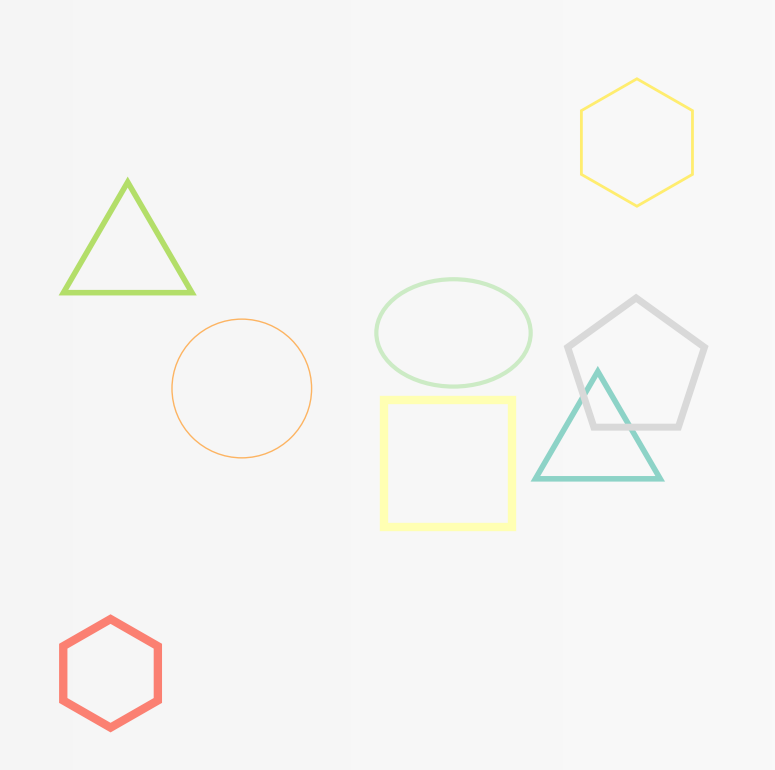[{"shape": "triangle", "thickness": 2, "radius": 0.46, "center": [0.771, 0.425]}, {"shape": "square", "thickness": 3, "radius": 0.41, "center": [0.579, 0.398]}, {"shape": "hexagon", "thickness": 3, "radius": 0.35, "center": [0.143, 0.126]}, {"shape": "circle", "thickness": 0.5, "radius": 0.45, "center": [0.312, 0.495]}, {"shape": "triangle", "thickness": 2, "radius": 0.48, "center": [0.165, 0.668]}, {"shape": "pentagon", "thickness": 2.5, "radius": 0.46, "center": [0.821, 0.52]}, {"shape": "oval", "thickness": 1.5, "radius": 0.5, "center": [0.585, 0.568]}, {"shape": "hexagon", "thickness": 1, "radius": 0.41, "center": [0.822, 0.815]}]